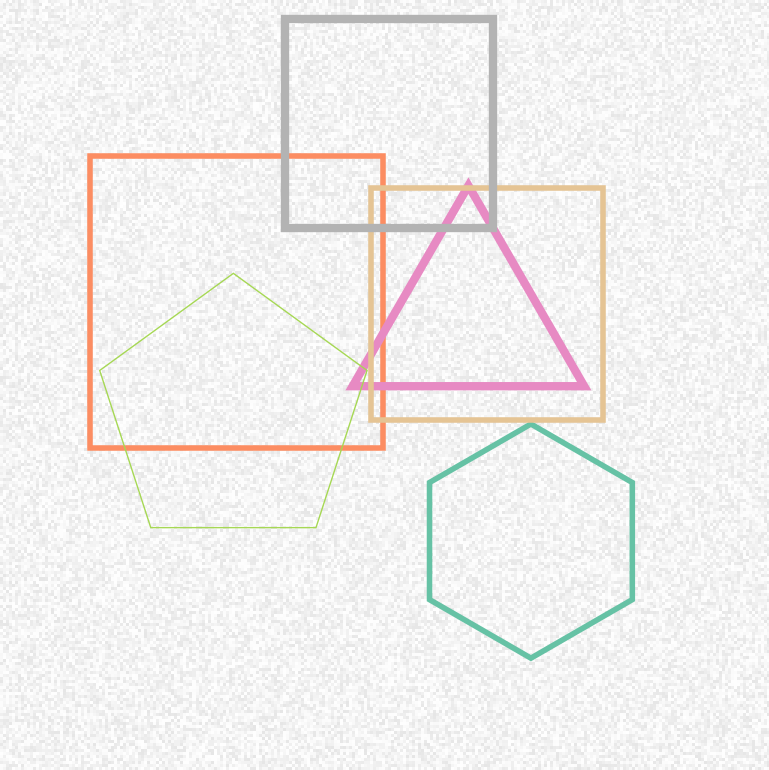[{"shape": "hexagon", "thickness": 2, "radius": 0.76, "center": [0.69, 0.297]}, {"shape": "square", "thickness": 2, "radius": 0.95, "center": [0.307, 0.608]}, {"shape": "triangle", "thickness": 3, "radius": 0.87, "center": [0.608, 0.585]}, {"shape": "pentagon", "thickness": 0.5, "radius": 0.91, "center": [0.303, 0.462]}, {"shape": "square", "thickness": 2, "radius": 0.75, "center": [0.633, 0.605]}, {"shape": "square", "thickness": 3, "radius": 0.68, "center": [0.505, 0.84]}]